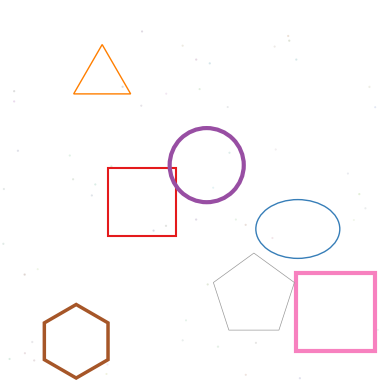[{"shape": "square", "thickness": 1.5, "radius": 0.44, "center": [0.369, 0.474]}, {"shape": "oval", "thickness": 1, "radius": 0.55, "center": [0.774, 0.405]}, {"shape": "circle", "thickness": 3, "radius": 0.48, "center": [0.537, 0.571]}, {"shape": "triangle", "thickness": 1, "radius": 0.43, "center": [0.265, 0.799]}, {"shape": "hexagon", "thickness": 2.5, "radius": 0.48, "center": [0.198, 0.114]}, {"shape": "square", "thickness": 3, "radius": 0.51, "center": [0.871, 0.189]}, {"shape": "pentagon", "thickness": 0.5, "radius": 0.55, "center": [0.659, 0.232]}]